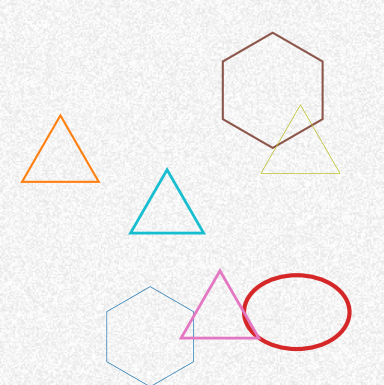[{"shape": "hexagon", "thickness": 0.5, "radius": 0.65, "center": [0.39, 0.126]}, {"shape": "triangle", "thickness": 1.5, "radius": 0.58, "center": [0.157, 0.585]}, {"shape": "oval", "thickness": 3, "radius": 0.68, "center": [0.771, 0.189]}, {"shape": "hexagon", "thickness": 1.5, "radius": 0.75, "center": [0.708, 0.765]}, {"shape": "triangle", "thickness": 2, "radius": 0.58, "center": [0.571, 0.18]}, {"shape": "triangle", "thickness": 0.5, "radius": 0.59, "center": [0.78, 0.609]}, {"shape": "triangle", "thickness": 2, "radius": 0.55, "center": [0.434, 0.449]}]